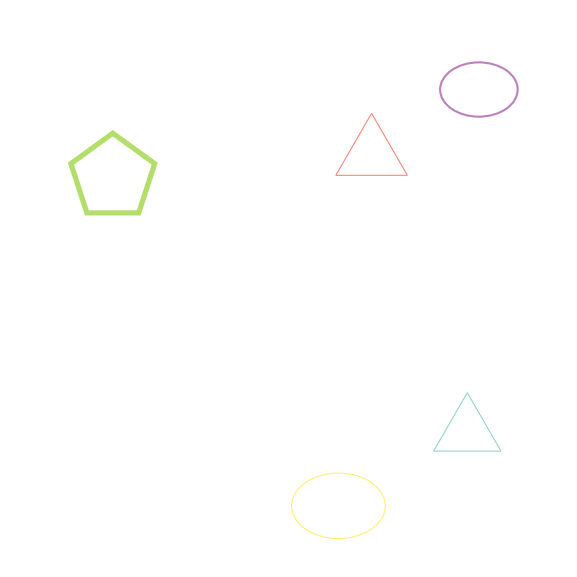[{"shape": "triangle", "thickness": 0.5, "radius": 0.34, "center": [0.809, 0.252]}, {"shape": "triangle", "thickness": 0.5, "radius": 0.36, "center": [0.643, 0.731]}, {"shape": "pentagon", "thickness": 2.5, "radius": 0.38, "center": [0.195, 0.692]}, {"shape": "oval", "thickness": 1, "radius": 0.34, "center": [0.829, 0.844]}, {"shape": "oval", "thickness": 0.5, "radius": 0.41, "center": [0.586, 0.123]}]